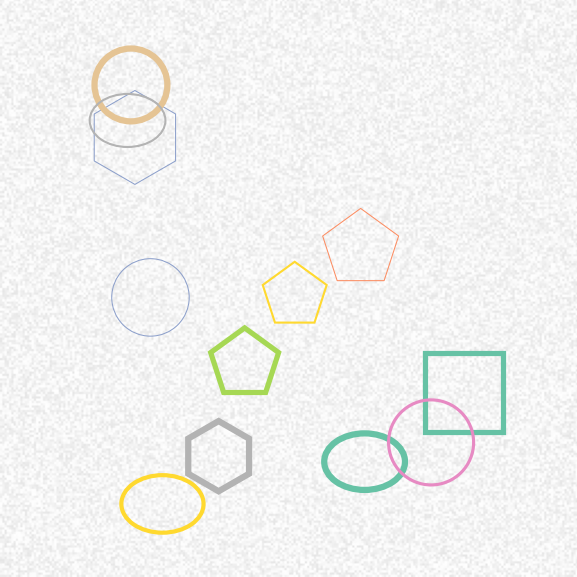[{"shape": "oval", "thickness": 3, "radius": 0.35, "center": [0.631, 0.2]}, {"shape": "square", "thickness": 2.5, "radius": 0.34, "center": [0.804, 0.32]}, {"shape": "pentagon", "thickness": 0.5, "radius": 0.35, "center": [0.624, 0.569]}, {"shape": "circle", "thickness": 0.5, "radius": 0.34, "center": [0.261, 0.484]}, {"shape": "hexagon", "thickness": 0.5, "radius": 0.41, "center": [0.234, 0.761]}, {"shape": "circle", "thickness": 1.5, "radius": 0.37, "center": [0.746, 0.233]}, {"shape": "pentagon", "thickness": 2.5, "radius": 0.31, "center": [0.424, 0.37]}, {"shape": "oval", "thickness": 2, "radius": 0.36, "center": [0.281, 0.127]}, {"shape": "pentagon", "thickness": 1, "radius": 0.29, "center": [0.51, 0.488]}, {"shape": "circle", "thickness": 3, "radius": 0.32, "center": [0.227, 0.852]}, {"shape": "oval", "thickness": 1, "radius": 0.33, "center": [0.221, 0.791]}, {"shape": "hexagon", "thickness": 3, "radius": 0.3, "center": [0.379, 0.209]}]